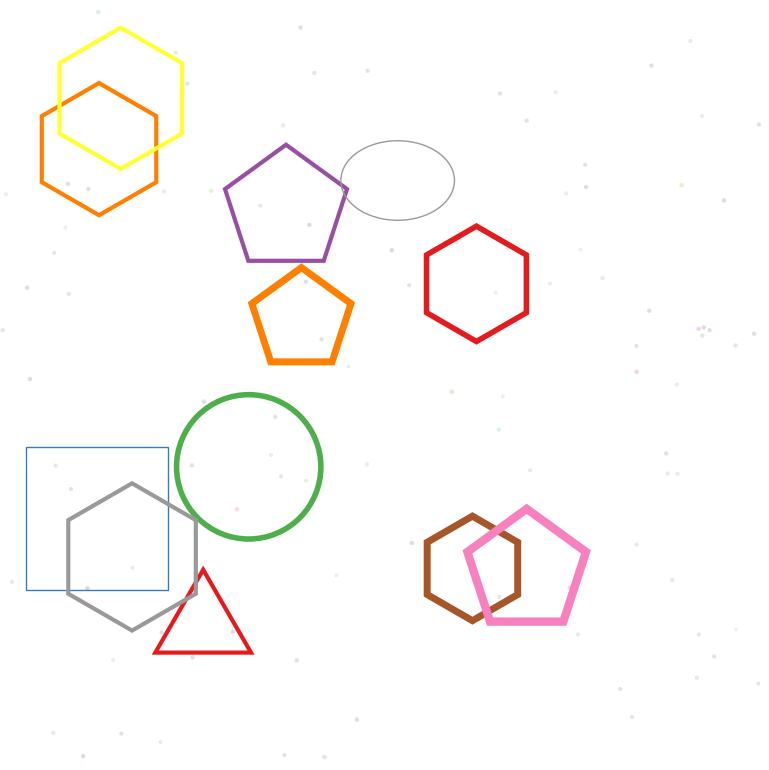[{"shape": "hexagon", "thickness": 2, "radius": 0.37, "center": [0.619, 0.631]}, {"shape": "triangle", "thickness": 1.5, "radius": 0.36, "center": [0.264, 0.188]}, {"shape": "square", "thickness": 0.5, "radius": 0.46, "center": [0.126, 0.327]}, {"shape": "circle", "thickness": 2, "radius": 0.47, "center": [0.323, 0.394]}, {"shape": "pentagon", "thickness": 1.5, "radius": 0.42, "center": [0.371, 0.729]}, {"shape": "pentagon", "thickness": 2.5, "radius": 0.34, "center": [0.391, 0.585]}, {"shape": "hexagon", "thickness": 1.5, "radius": 0.43, "center": [0.129, 0.806]}, {"shape": "hexagon", "thickness": 1.5, "radius": 0.46, "center": [0.157, 0.872]}, {"shape": "hexagon", "thickness": 2.5, "radius": 0.34, "center": [0.614, 0.262]}, {"shape": "pentagon", "thickness": 3, "radius": 0.4, "center": [0.684, 0.258]}, {"shape": "hexagon", "thickness": 1.5, "radius": 0.48, "center": [0.172, 0.277]}, {"shape": "oval", "thickness": 0.5, "radius": 0.37, "center": [0.516, 0.766]}]